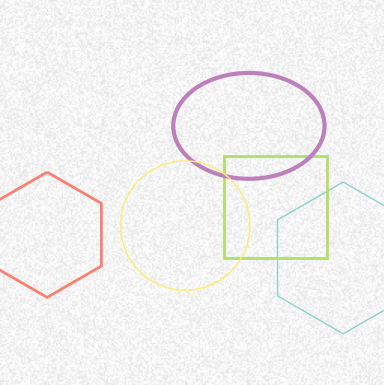[{"shape": "hexagon", "thickness": 1, "radius": 0.99, "center": [0.892, 0.33]}, {"shape": "hexagon", "thickness": 2, "radius": 0.81, "center": [0.122, 0.39]}, {"shape": "square", "thickness": 2, "radius": 0.67, "center": [0.716, 0.463]}, {"shape": "oval", "thickness": 3, "radius": 0.98, "center": [0.647, 0.673]}, {"shape": "circle", "thickness": 1, "radius": 0.84, "center": [0.481, 0.414]}]